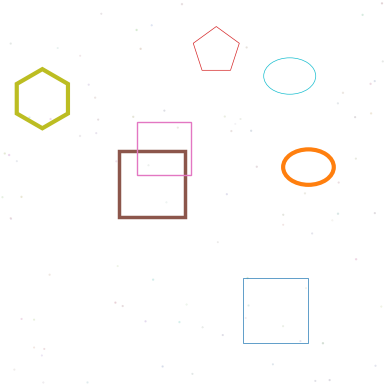[{"shape": "square", "thickness": 0.5, "radius": 0.42, "center": [0.716, 0.193]}, {"shape": "oval", "thickness": 3, "radius": 0.33, "center": [0.801, 0.566]}, {"shape": "pentagon", "thickness": 0.5, "radius": 0.31, "center": [0.562, 0.868]}, {"shape": "square", "thickness": 2.5, "radius": 0.42, "center": [0.395, 0.522]}, {"shape": "square", "thickness": 1, "radius": 0.35, "center": [0.426, 0.614]}, {"shape": "hexagon", "thickness": 3, "radius": 0.38, "center": [0.11, 0.744]}, {"shape": "oval", "thickness": 0.5, "radius": 0.34, "center": [0.752, 0.803]}]